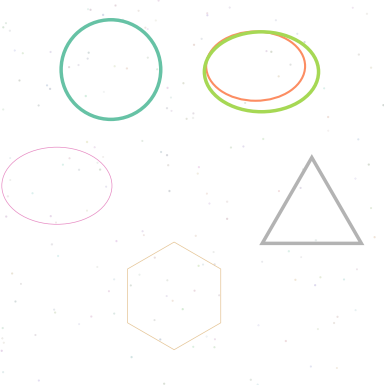[{"shape": "circle", "thickness": 2.5, "radius": 0.65, "center": [0.288, 0.819]}, {"shape": "oval", "thickness": 1.5, "radius": 0.64, "center": [0.664, 0.828]}, {"shape": "oval", "thickness": 0.5, "radius": 0.72, "center": [0.148, 0.518]}, {"shape": "oval", "thickness": 2.5, "radius": 0.74, "center": [0.679, 0.814]}, {"shape": "hexagon", "thickness": 0.5, "radius": 0.7, "center": [0.452, 0.231]}, {"shape": "triangle", "thickness": 2.5, "radius": 0.74, "center": [0.81, 0.442]}]